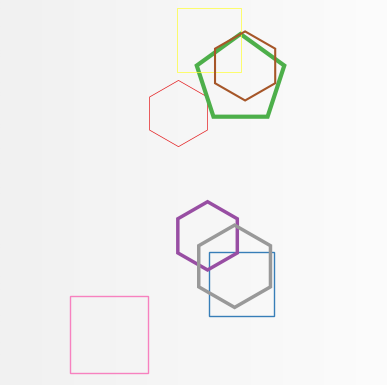[{"shape": "hexagon", "thickness": 0.5, "radius": 0.43, "center": [0.461, 0.705]}, {"shape": "square", "thickness": 1, "radius": 0.42, "center": [0.623, 0.263]}, {"shape": "pentagon", "thickness": 3, "radius": 0.59, "center": [0.621, 0.793]}, {"shape": "hexagon", "thickness": 2.5, "radius": 0.44, "center": [0.536, 0.387]}, {"shape": "square", "thickness": 0.5, "radius": 0.41, "center": [0.54, 0.896]}, {"shape": "hexagon", "thickness": 1.5, "radius": 0.45, "center": [0.633, 0.829]}, {"shape": "square", "thickness": 1, "radius": 0.5, "center": [0.282, 0.131]}, {"shape": "hexagon", "thickness": 2.5, "radius": 0.53, "center": [0.605, 0.308]}]